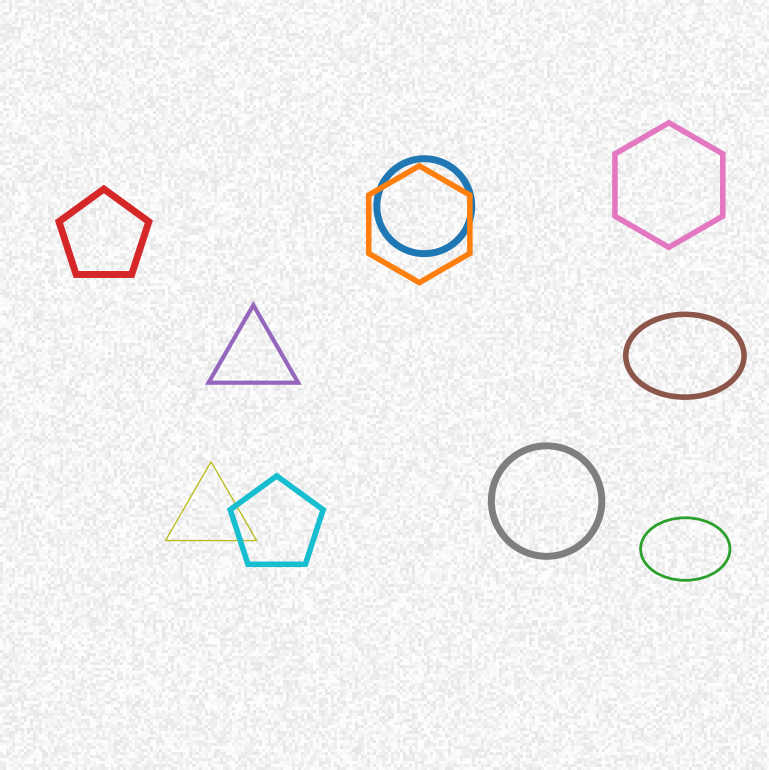[{"shape": "circle", "thickness": 2.5, "radius": 0.31, "center": [0.551, 0.732]}, {"shape": "hexagon", "thickness": 2, "radius": 0.38, "center": [0.545, 0.709]}, {"shape": "oval", "thickness": 1, "radius": 0.29, "center": [0.89, 0.287]}, {"shape": "pentagon", "thickness": 2.5, "radius": 0.31, "center": [0.135, 0.693]}, {"shape": "triangle", "thickness": 1.5, "radius": 0.34, "center": [0.329, 0.537]}, {"shape": "oval", "thickness": 2, "radius": 0.38, "center": [0.889, 0.538]}, {"shape": "hexagon", "thickness": 2, "radius": 0.4, "center": [0.869, 0.76]}, {"shape": "circle", "thickness": 2.5, "radius": 0.36, "center": [0.71, 0.349]}, {"shape": "triangle", "thickness": 0.5, "radius": 0.34, "center": [0.274, 0.332]}, {"shape": "pentagon", "thickness": 2, "radius": 0.32, "center": [0.359, 0.318]}]